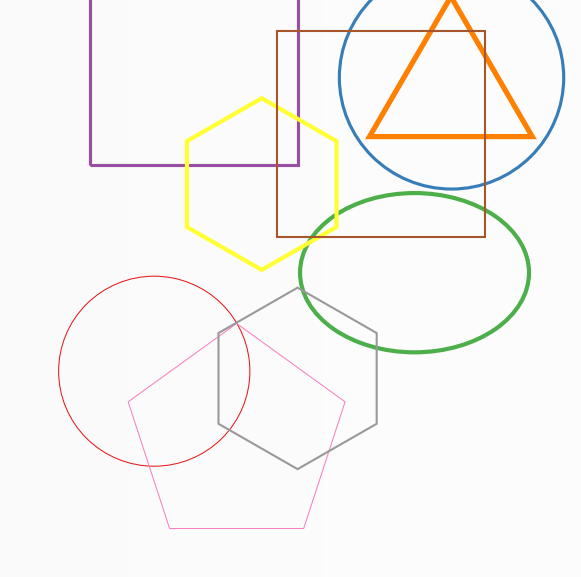[{"shape": "circle", "thickness": 0.5, "radius": 0.82, "center": [0.265, 0.356]}, {"shape": "circle", "thickness": 1.5, "radius": 0.97, "center": [0.777, 0.865]}, {"shape": "oval", "thickness": 2, "radius": 0.98, "center": [0.713, 0.527]}, {"shape": "square", "thickness": 1.5, "radius": 0.89, "center": [0.333, 0.893]}, {"shape": "triangle", "thickness": 2.5, "radius": 0.81, "center": [0.776, 0.843]}, {"shape": "hexagon", "thickness": 2, "radius": 0.74, "center": [0.45, 0.68]}, {"shape": "square", "thickness": 1, "radius": 0.89, "center": [0.655, 0.767]}, {"shape": "pentagon", "thickness": 0.5, "radius": 0.98, "center": [0.407, 0.243]}, {"shape": "hexagon", "thickness": 1, "radius": 0.79, "center": [0.512, 0.344]}]